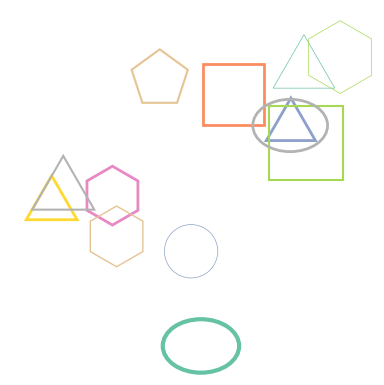[{"shape": "oval", "thickness": 3, "radius": 0.5, "center": [0.522, 0.101]}, {"shape": "triangle", "thickness": 0.5, "radius": 0.46, "center": [0.789, 0.817]}, {"shape": "square", "thickness": 2, "radius": 0.39, "center": [0.607, 0.755]}, {"shape": "circle", "thickness": 0.5, "radius": 0.35, "center": [0.496, 0.347]}, {"shape": "triangle", "thickness": 2, "radius": 0.37, "center": [0.756, 0.672]}, {"shape": "hexagon", "thickness": 2, "radius": 0.38, "center": [0.292, 0.492]}, {"shape": "hexagon", "thickness": 0.5, "radius": 0.47, "center": [0.884, 0.852]}, {"shape": "square", "thickness": 1.5, "radius": 0.48, "center": [0.794, 0.629]}, {"shape": "triangle", "thickness": 2, "radius": 0.38, "center": [0.134, 0.467]}, {"shape": "hexagon", "thickness": 1, "radius": 0.39, "center": [0.303, 0.386]}, {"shape": "pentagon", "thickness": 1.5, "radius": 0.38, "center": [0.415, 0.795]}, {"shape": "triangle", "thickness": 1.5, "radius": 0.47, "center": [0.164, 0.502]}, {"shape": "oval", "thickness": 2, "radius": 0.49, "center": [0.754, 0.674]}]